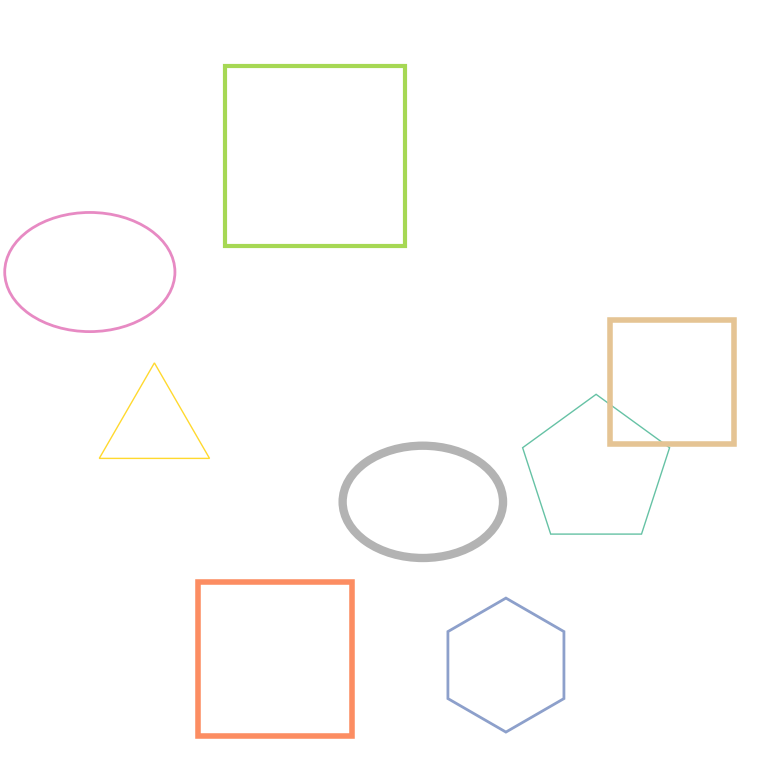[{"shape": "pentagon", "thickness": 0.5, "radius": 0.5, "center": [0.774, 0.388]}, {"shape": "square", "thickness": 2, "radius": 0.5, "center": [0.357, 0.144]}, {"shape": "hexagon", "thickness": 1, "radius": 0.43, "center": [0.657, 0.136]}, {"shape": "oval", "thickness": 1, "radius": 0.55, "center": [0.117, 0.647]}, {"shape": "square", "thickness": 1.5, "radius": 0.58, "center": [0.41, 0.797]}, {"shape": "triangle", "thickness": 0.5, "radius": 0.41, "center": [0.201, 0.446]}, {"shape": "square", "thickness": 2, "radius": 0.4, "center": [0.873, 0.504]}, {"shape": "oval", "thickness": 3, "radius": 0.52, "center": [0.549, 0.348]}]